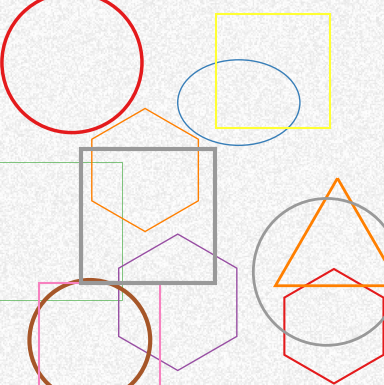[{"shape": "circle", "thickness": 2.5, "radius": 0.91, "center": [0.187, 0.837]}, {"shape": "hexagon", "thickness": 1.5, "radius": 0.74, "center": [0.867, 0.153]}, {"shape": "oval", "thickness": 1, "radius": 0.79, "center": [0.62, 0.734]}, {"shape": "square", "thickness": 0.5, "radius": 0.9, "center": [0.138, 0.401]}, {"shape": "hexagon", "thickness": 1, "radius": 0.89, "center": [0.462, 0.215]}, {"shape": "triangle", "thickness": 2, "radius": 0.93, "center": [0.877, 0.351]}, {"shape": "hexagon", "thickness": 1, "radius": 0.8, "center": [0.377, 0.558]}, {"shape": "square", "thickness": 1.5, "radius": 0.74, "center": [0.71, 0.816]}, {"shape": "circle", "thickness": 3, "radius": 0.78, "center": [0.233, 0.116]}, {"shape": "square", "thickness": 1.5, "radius": 0.79, "center": [0.259, 0.107]}, {"shape": "circle", "thickness": 2, "radius": 0.95, "center": [0.849, 0.294]}, {"shape": "square", "thickness": 3, "radius": 0.87, "center": [0.384, 0.439]}]